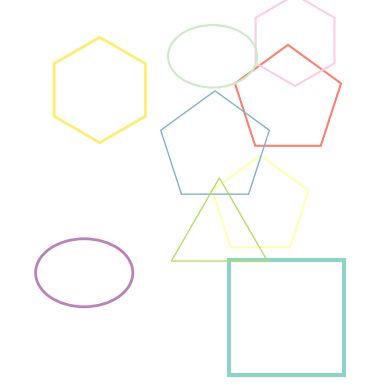[{"shape": "square", "thickness": 3, "radius": 0.75, "center": [0.744, 0.176]}, {"shape": "pentagon", "thickness": 1.5, "radius": 0.66, "center": [0.677, 0.465]}, {"shape": "pentagon", "thickness": 1.5, "radius": 0.72, "center": [0.748, 0.739]}, {"shape": "pentagon", "thickness": 1, "radius": 0.74, "center": [0.559, 0.616]}, {"shape": "triangle", "thickness": 1, "radius": 0.72, "center": [0.57, 0.394]}, {"shape": "hexagon", "thickness": 1.5, "radius": 0.59, "center": [0.766, 0.895]}, {"shape": "oval", "thickness": 2, "radius": 0.63, "center": [0.219, 0.291]}, {"shape": "oval", "thickness": 1.5, "radius": 0.58, "center": [0.552, 0.854]}, {"shape": "hexagon", "thickness": 2, "radius": 0.68, "center": [0.259, 0.766]}]